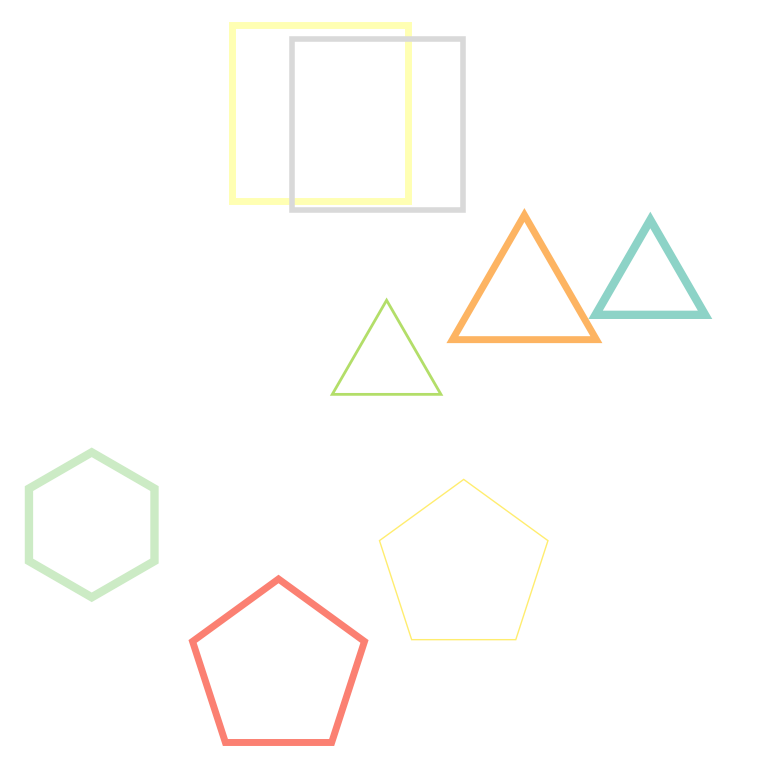[{"shape": "triangle", "thickness": 3, "radius": 0.41, "center": [0.845, 0.632]}, {"shape": "square", "thickness": 2.5, "radius": 0.57, "center": [0.416, 0.853]}, {"shape": "pentagon", "thickness": 2.5, "radius": 0.59, "center": [0.362, 0.131]}, {"shape": "triangle", "thickness": 2.5, "radius": 0.54, "center": [0.681, 0.613]}, {"shape": "triangle", "thickness": 1, "radius": 0.41, "center": [0.502, 0.529]}, {"shape": "square", "thickness": 2, "radius": 0.56, "center": [0.49, 0.838]}, {"shape": "hexagon", "thickness": 3, "radius": 0.47, "center": [0.119, 0.318]}, {"shape": "pentagon", "thickness": 0.5, "radius": 0.58, "center": [0.602, 0.262]}]